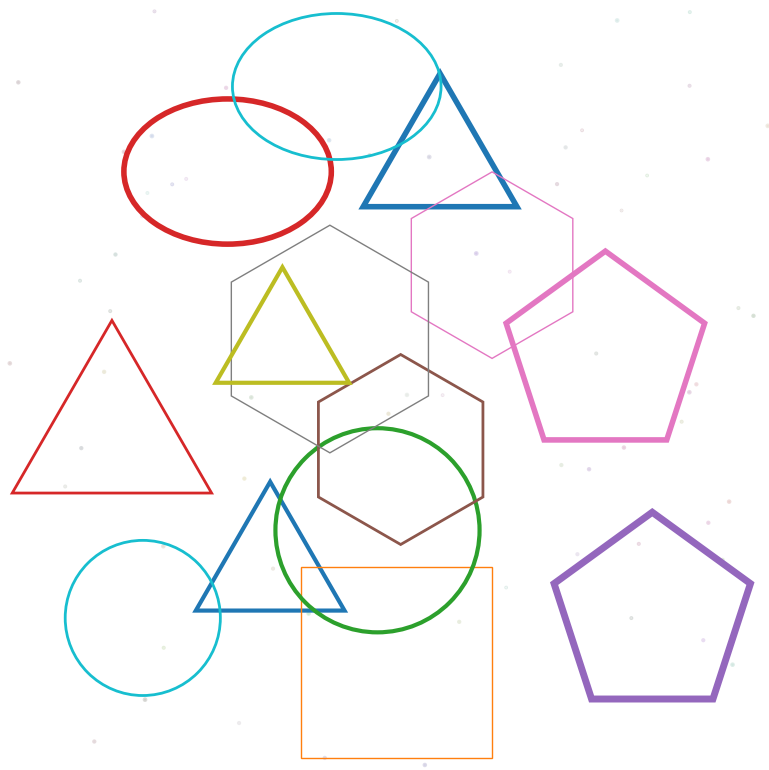[{"shape": "triangle", "thickness": 2, "radius": 0.58, "center": [0.572, 0.789]}, {"shape": "triangle", "thickness": 1.5, "radius": 0.56, "center": [0.351, 0.263]}, {"shape": "square", "thickness": 0.5, "radius": 0.62, "center": [0.515, 0.139]}, {"shape": "circle", "thickness": 1.5, "radius": 0.66, "center": [0.49, 0.311]}, {"shape": "oval", "thickness": 2, "radius": 0.67, "center": [0.296, 0.777]}, {"shape": "triangle", "thickness": 1, "radius": 0.75, "center": [0.145, 0.434]}, {"shape": "pentagon", "thickness": 2.5, "radius": 0.67, "center": [0.847, 0.201]}, {"shape": "hexagon", "thickness": 1, "radius": 0.62, "center": [0.52, 0.416]}, {"shape": "hexagon", "thickness": 0.5, "radius": 0.61, "center": [0.639, 0.656]}, {"shape": "pentagon", "thickness": 2, "radius": 0.68, "center": [0.786, 0.538]}, {"shape": "hexagon", "thickness": 0.5, "radius": 0.74, "center": [0.428, 0.56]}, {"shape": "triangle", "thickness": 1.5, "radius": 0.5, "center": [0.367, 0.553]}, {"shape": "oval", "thickness": 1, "radius": 0.68, "center": [0.437, 0.888]}, {"shape": "circle", "thickness": 1, "radius": 0.5, "center": [0.185, 0.197]}]